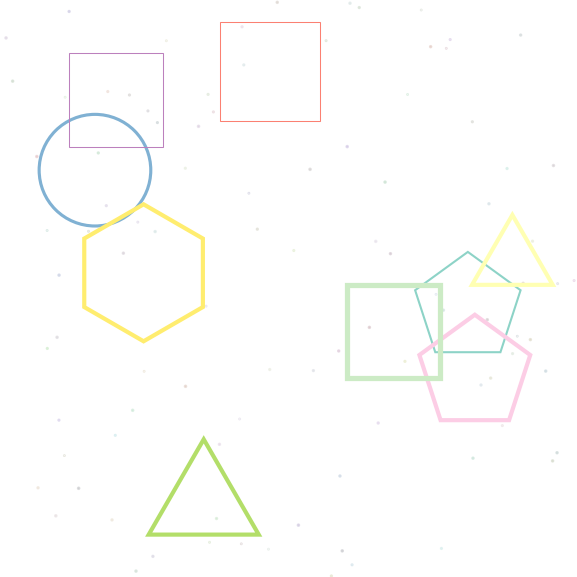[{"shape": "pentagon", "thickness": 1, "radius": 0.48, "center": [0.81, 0.467]}, {"shape": "triangle", "thickness": 2, "radius": 0.4, "center": [0.887, 0.546]}, {"shape": "square", "thickness": 0.5, "radius": 0.43, "center": [0.467, 0.875]}, {"shape": "circle", "thickness": 1.5, "radius": 0.48, "center": [0.164, 0.704]}, {"shape": "triangle", "thickness": 2, "radius": 0.55, "center": [0.353, 0.128]}, {"shape": "pentagon", "thickness": 2, "radius": 0.5, "center": [0.822, 0.353]}, {"shape": "square", "thickness": 0.5, "radius": 0.41, "center": [0.201, 0.826]}, {"shape": "square", "thickness": 2.5, "radius": 0.4, "center": [0.681, 0.425]}, {"shape": "hexagon", "thickness": 2, "radius": 0.59, "center": [0.249, 0.527]}]